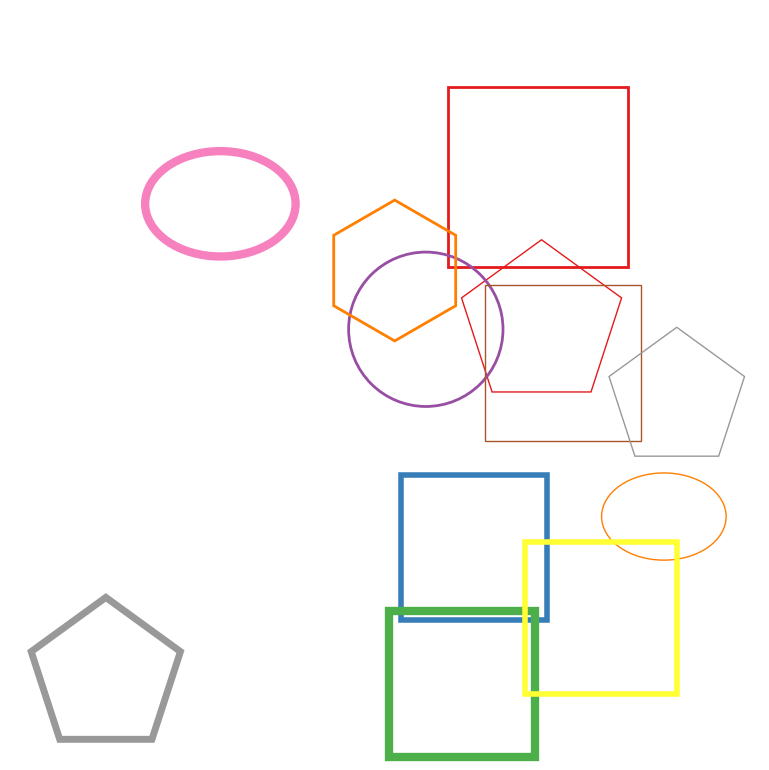[{"shape": "square", "thickness": 1, "radius": 0.58, "center": [0.699, 0.77]}, {"shape": "pentagon", "thickness": 0.5, "radius": 0.55, "center": [0.703, 0.579]}, {"shape": "square", "thickness": 2, "radius": 0.47, "center": [0.616, 0.289]}, {"shape": "square", "thickness": 3, "radius": 0.48, "center": [0.6, 0.112]}, {"shape": "circle", "thickness": 1, "radius": 0.5, "center": [0.553, 0.572]}, {"shape": "hexagon", "thickness": 1, "radius": 0.46, "center": [0.513, 0.649]}, {"shape": "oval", "thickness": 0.5, "radius": 0.4, "center": [0.862, 0.329]}, {"shape": "square", "thickness": 2, "radius": 0.49, "center": [0.781, 0.198]}, {"shape": "square", "thickness": 0.5, "radius": 0.51, "center": [0.732, 0.529]}, {"shape": "oval", "thickness": 3, "radius": 0.49, "center": [0.286, 0.735]}, {"shape": "pentagon", "thickness": 0.5, "radius": 0.46, "center": [0.879, 0.482]}, {"shape": "pentagon", "thickness": 2.5, "radius": 0.51, "center": [0.137, 0.122]}]